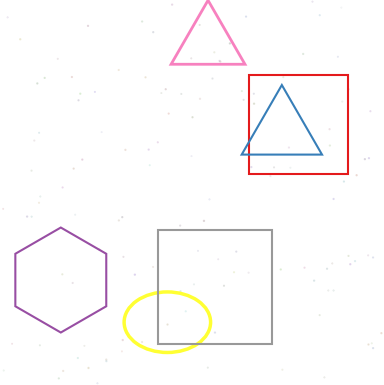[{"shape": "square", "thickness": 1.5, "radius": 0.64, "center": [0.775, 0.676]}, {"shape": "triangle", "thickness": 1.5, "radius": 0.6, "center": [0.732, 0.659]}, {"shape": "hexagon", "thickness": 1.5, "radius": 0.68, "center": [0.158, 0.273]}, {"shape": "oval", "thickness": 2.5, "radius": 0.56, "center": [0.435, 0.163]}, {"shape": "triangle", "thickness": 2, "radius": 0.55, "center": [0.54, 0.888]}, {"shape": "square", "thickness": 1.5, "radius": 0.74, "center": [0.559, 0.254]}]